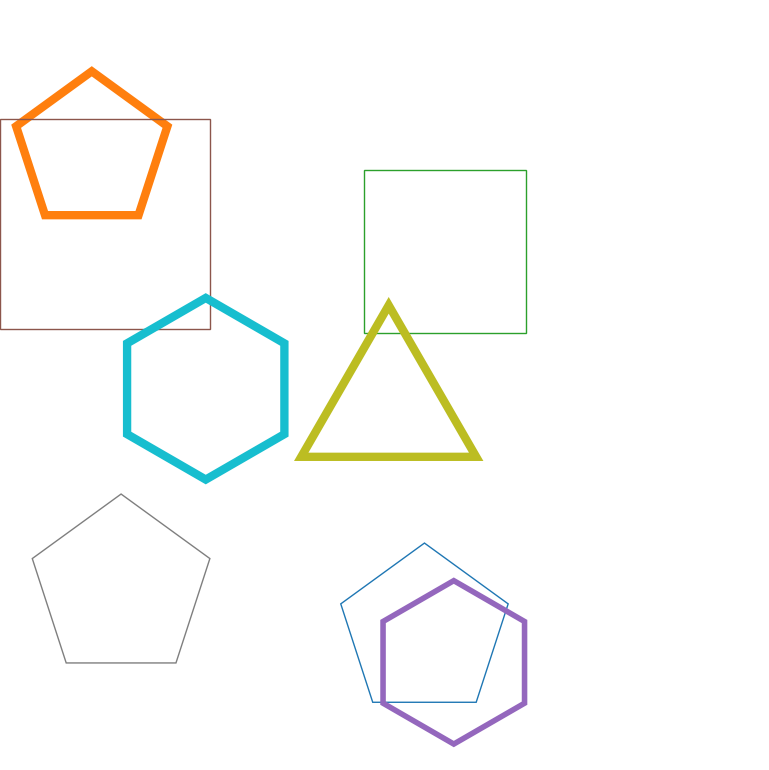[{"shape": "pentagon", "thickness": 0.5, "radius": 0.57, "center": [0.551, 0.18]}, {"shape": "pentagon", "thickness": 3, "radius": 0.52, "center": [0.119, 0.804]}, {"shape": "square", "thickness": 0.5, "radius": 0.53, "center": [0.578, 0.673]}, {"shape": "hexagon", "thickness": 2, "radius": 0.53, "center": [0.589, 0.14]}, {"shape": "square", "thickness": 0.5, "radius": 0.68, "center": [0.137, 0.709]}, {"shape": "pentagon", "thickness": 0.5, "radius": 0.61, "center": [0.157, 0.237]}, {"shape": "triangle", "thickness": 3, "radius": 0.66, "center": [0.505, 0.472]}, {"shape": "hexagon", "thickness": 3, "radius": 0.59, "center": [0.267, 0.495]}]